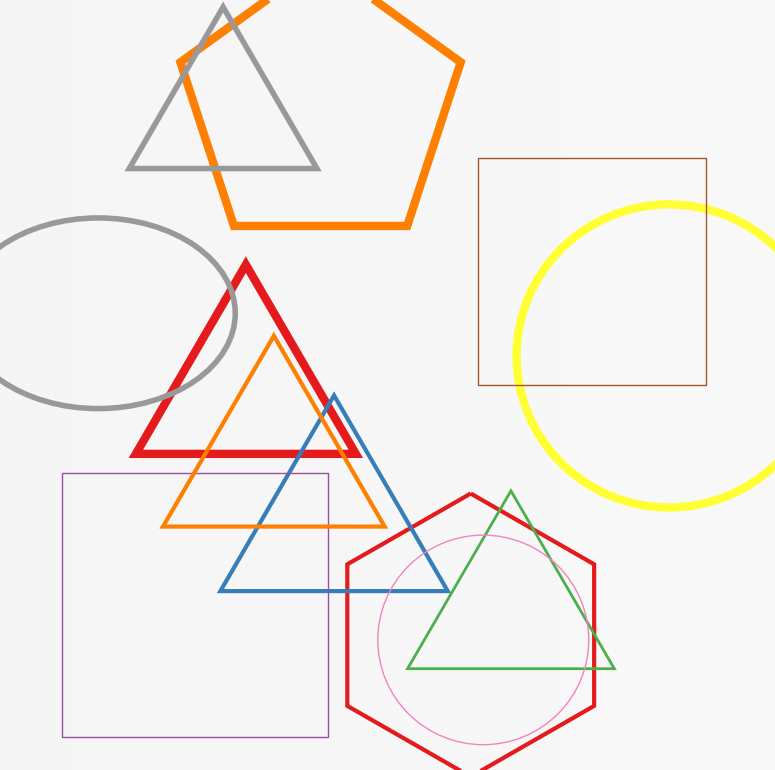[{"shape": "triangle", "thickness": 3, "radius": 0.82, "center": [0.317, 0.492]}, {"shape": "hexagon", "thickness": 1.5, "radius": 0.92, "center": [0.607, 0.175]}, {"shape": "triangle", "thickness": 1.5, "radius": 0.85, "center": [0.431, 0.317]}, {"shape": "triangle", "thickness": 1, "radius": 0.77, "center": [0.659, 0.209]}, {"shape": "square", "thickness": 0.5, "radius": 0.86, "center": [0.252, 0.215]}, {"shape": "pentagon", "thickness": 3, "radius": 0.95, "center": [0.414, 0.86]}, {"shape": "triangle", "thickness": 1.5, "radius": 0.83, "center": [0.353, 0.399]}, {"shape": "circle", "thickness": 3, "radius": 0.98, "center": [0.863, 0.538]}, {"shape": "square", "thickness": 0.5, "radius": 0.74, "center": [0.764, 0.648]}, {"shape": "circle", "thickness": 0.5, "radius": 0.68, "center": [0.624, 0.169]}, {"shape": "oval", "thickness": 2, "radius": 0.88, "center": [0.127, 0.593]}, {"shape": "triangle", "thickness": 2, "radius": 0.7, "center": [0.288, 0.851]}]